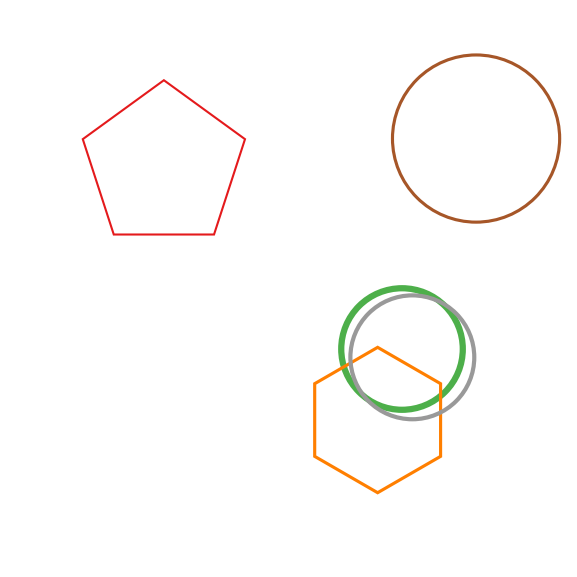[{"shape": "pentagon", "thickness": 1, "radius": 0.74, "center": [0.284, 0.713]}, {"shape": "circle", "thickness": 3, "radius": 0.53, "center": [0.696, 0.395]}, {"shape": "hexagon", "thickness": 1.5, "radius": 0.63, "center": [0.654, 0.272]}, {"shape": "circle", "thickness": 1.5, "radius": 0.72, "center": [0.824, 0.759]}, {"shape": "circle", "thickness": 2, "radius": 0.54, "center": [0.714, 0.38]}]